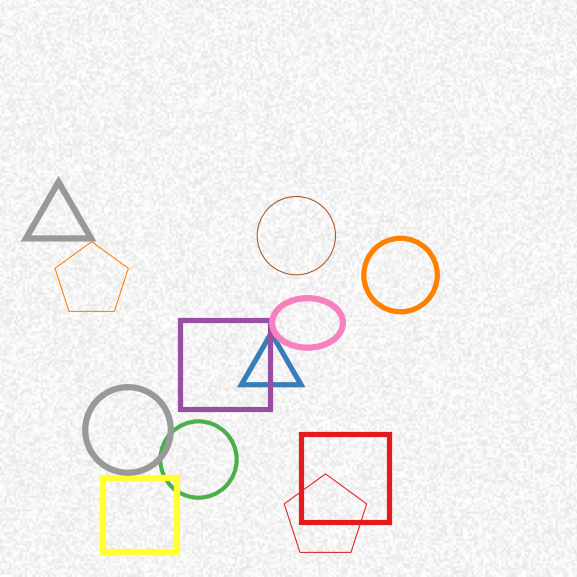[{"shape": "square", "thickness": 2.5, "radius": 0.38, "center": [0.598, 0.172]}, {"shape": "pentagon", "thickness": 0.5, "radius": 0.38, "center": [0.564, 0.103]}, {"shape": "triangle", "thickness": 2.5, "radius": 0.3, "center": [0.47, 0.363]}, {"shape": "circle", "thickness": 2, "radius": 0.33, "center": [0.344, 0.203]}, {"shape": "square", "thickness": 2.5, "radius": 0.39, "center": [0.39, 0.368]}, {"shape": "pentagon", "thickness": 0.5, "radius": 0.33, "center": [0.159, 0.514]}, {"shape": "circle", "thickness": 2.5, "radius": 0.32, "center": [0.694, 0.523]}, {"shape": "square", "thickness": 3, "radius": 0.32, "center": [0.242, 0.107]}, {"shape": "circle", "thickness": 0.5, "radius": 0.34, "center": [0.513, 0.591]}, {"shape": "oval", "thickness": 3, "radius": 0.31, "center": [0.533, 0.44]}, {"shape": "circle", "thickness": 3, "radius": 0.37, "center": [0.222, 0.255]}, {"shape": "triangle", "thickness": 3, "radius": 0.33, "center": [0.101, 0.619]}]